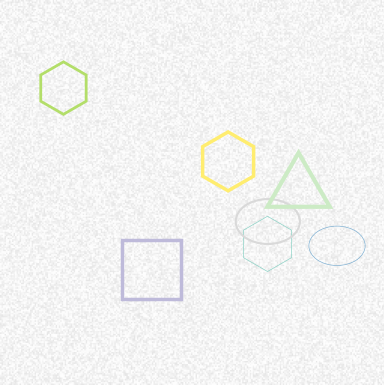[{"shape": "hexagon", "thickness": 0.5, "radius": 0.36, "center": [0.695, 0.366]}, {"shape": "square", "thickness": 2.5, "radius": 0.39, "center": [0.393, 0.3]}, {"shape": "oval", "thickness": 0.5, "radius": 0.37, "center": [0.875, 0.362]}, {"shape": "hexagon", "thickness": 2, "radius": 0.34, "center": [0.165, 0.771]}, {"shape": "oval", "thickness": 1.5, "radius": 0.42, "center": [0.696, 0.425]}, {"shape": "triangle", "thickness": 3, "radius": 0.47, "center": [0.776, 0.51]}, {"shape": "hexagon", "thickness": 2.5, "radius": 0.38, "center": [0.593, 0.581]}]